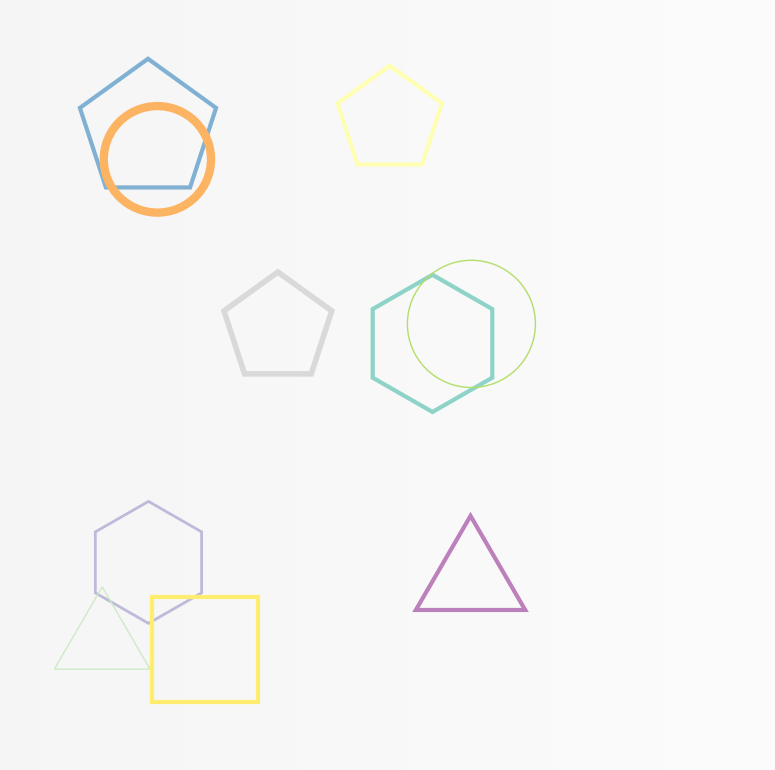[{"shape": "hexagon", "thickness": 1.5, "radius": 0.45, "center": [0.558, 0.554]}, {"shape": "pentagon", "thickness": 1.5, "radius": 0.35, "center": [0.503, 0.844]}, {"shape": "hexagon", "thickness": 1, "radius": 0.4, "center": [0.192, 0.27]}, {"shape": "pentagon", "thickness": 1.5, "radius": 0.46, "center": [0.191, 0.831]}, {"shape": "circle", "thickness": 3, "radius": 0.35, "center": [0.203, 0.793]}, {"shape": "circle", "thickness": 0.5, "radius": 0.41, "center": [0.608, 0.579]}, {"shape": "pentagon", "thickness": 2, "radius": 0.37, "center": [0.359, 0.574]}, {"shape": "triangle", "thickness": 1.5, "radius": 0.41, "center": [0.607, 0.249]}, {"shape": "triangle", "thickness": 0.5, "radius": 0.36, "center": [0.132, 0.167]}, {"shape": "square", "thickness": 1.5, "radius": 0.34, "center": [0.265, 0.156]}]